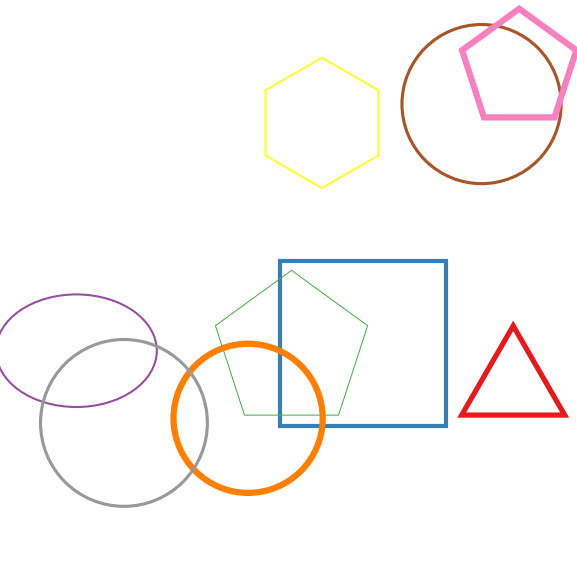[{"shape": "triangle", "thickness": 2.5, "radius": 0.51, "center": [0.889, 0.332]}, {"shape": "square", "thickness": 2, "radius": 0.72, "center": [0.628, 0.404]}, {"shape": "pentagon", "thickness": 0.5, "radius": 0.69, "center": [0.505, 0.392]}, {"shape": "oval", "thickness": 1, "radius": 0.7, "center": [0.132, 0.392]}, {"shape": "circle", "thickness": 3, "radius": 0.65, "center": [0.43, 0.275]}, {"shape": "hexagon", "thickness": 1, "radius": 0.56, "center": [0.557, 0.786]}, {"shape": "circle", "thickness": 1.5, "radius": 0.69, "center": [0.834, 0.819]}, {"shape": "pentagon", "thickness": 3, "radius": 0.52, "center": [0.899, 0.88]}, {"shape": "circle", "thickness": 1.5, "radius": 0.72, "center": [0.215, 0.267]}]